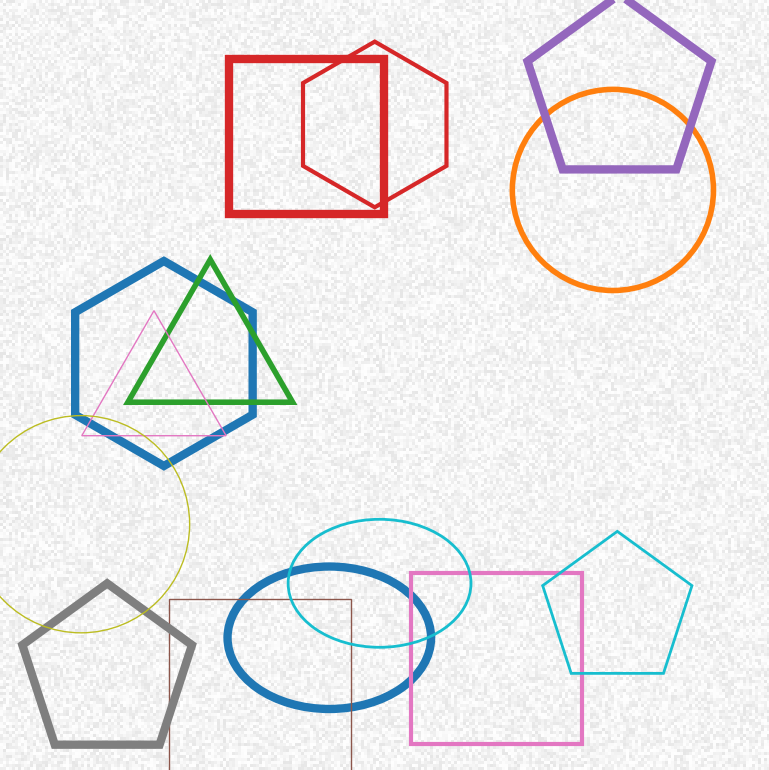[{"shape": "hexagon", "thickness": 3, "radius": 0.67, "center": [0.213, 0.528]}, {"shape": "oval", "thickness": 3, "radius": 0.66, "center": [0.428, 0.172]}, {"shape": "circle", "thickness": 2, "radius": 0.65, "center": [0.796, 0.753]}, {"shape": "triangle", "thickness": 2, "radius": 0.62, "center": [0.273, 0.539]}, {"shape": "square", "thickness": 3, "radius": 0.5, "center": [0.398, 0.823]}, {"shape": "hexagon", "thickness": 1.5, "radius": 0.54, "center": [0.487, 0.838]}, {"shape": "pentagon", "thickness": 3, "radius": 0.63, "center": [0.805, 0.882]}, {"shape": "square", "thickness": 0.5, "radius": 0.59, "center": [0.338, 0.104]}, {"shape": "triangle", "thickness": 0.5, "radius": 0.54, "center": [0.2, 0.488]}, {"shape": "square", "thickness": 1.5, "radius": 0.56, "center": [0.645, 0.145]}, {"shape": "pentagon", "thickness": 3, "radius": 0.58, "center": [0.139, 0.127]}, {"shape": "circle", "thickness": 0.5, "radius": 0.71, "center": [0.105, 0.319]}, {"shape": "oval", "thickness": 1, "radius": 0.59, "center": [0.493, 0.242]}, {"shape": "pentagon", "thickness": 1, "radius": 0.51, "center": [0.802, 0.208]}]